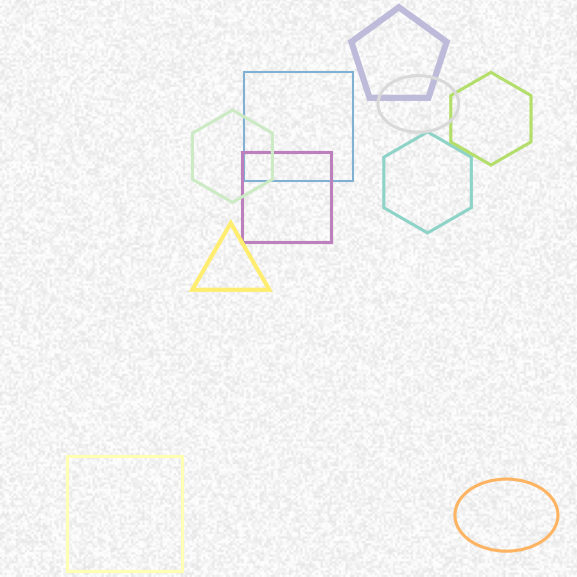[{"shape": "hexagon", "thickness": 1.5, "radius": 0.44, "center": [0.74, 0.683]}, {"shape": "square", "thickness": 1.5, "radius": 0.5, "center": [0.216, 0.11]}, {"shape": "pentagon", "thickness": 3, "radius": 0.43, "center": [0.691, 0.9]}, {"shape": "square", "thickness": 1, "radius": 0.47, "center": [0.516, 0.78]}, {"shape": "oval", "thickness": 1.5, "radius": 0.45, "center": [0.877, 0.107]}, {"shape": "hexagon", "thickness": 1.5, "radius": 0.4, "center": [0.85, 0.794]}, {"shape": "oval", "thickness": 1.5, "radius": 0.35, "center": [0.724, 0.819]}, {"shape": "square", "thickness": 1.5, "radius": 0.39, "center": [0.496, 0.658]}, {"shape": "hexagon", "thickness": 1.5, "radius": 0.4, "center": [0.403, 0.729]}, {"shape": "triangle", "thickness": 2, "radius": 0.39, "center": [0.4, 0.536]}]